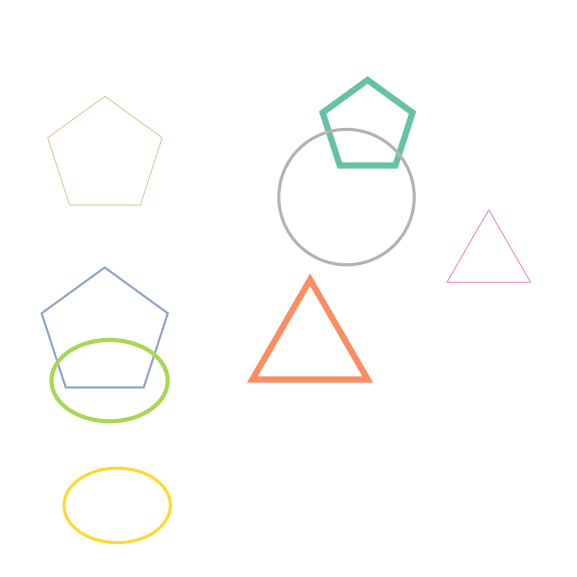[{"shape": "pentagon", "thickness": 3, "radius": 0.41, "center": [0.637, 0.779]}, {"shape": "triangle", "thickness": 3, "radius": 0.58, "center": [0.537, 0.4]}, {"shape": "pentagon", "thickness": 1, "radius": 0.57, "center": [0.181, 0.421]}, {"shape": "triangle", "thickness": 0.5, "radius": 0.42, "center": [0.846, 0.552]}, {"shape": "oval", "thickness": 2, "radius": 0.5, "center": [0.19, 0.34]}, {"shape": "oval", "thickness": 1.5, "radius": 0.46, "center": [0.203, 0.124]}, {"shape": "pentagon", "thickness": 0.5, "radius": 0.52, "center": [0.182, 0.728]}, {"shape": "circle", "thickness": 1.5, "radius": 0.59, "center": [0.6, 0.658]}]